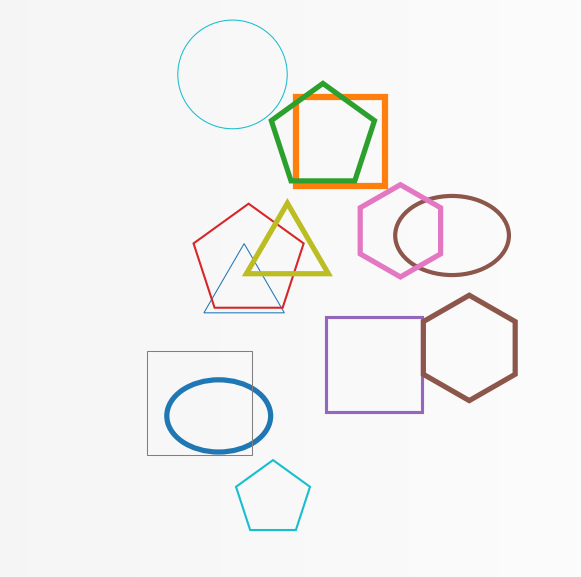[{"shape": "triangle", "thickness": 0.5, "radius": 0.4, "center": [0.42, 0.497]}, {"shape": "oval", "thickness": 2.5, "radius": 0.45, "center": [0.376, 0.279]}, {"shape": "square", "thickness": 3, "radius": 0.38, "center": [0.586, 0.754]}, {"shape": "pentagon", "thickness": 2.5, "radius": 0.47, "center": [0.556, 0.761]}, {"shape": "pentagon", "thickness": 1, "radius": 0.5, "center": [0.428, 0.547]}, {"shape": "square", "thickness": 1.5, "radius": 0.41, "center": [0.644, 0.369]}, {"shape": "oval", "thickness": 2, "radius": 0.49, "center": [0.778, 0.591]}, {"shape": "hexagon", "thickness": 2.5, "radius": 0.46, "center": [0.807, 0.397]}, {"shape": "hexagon", "thickness": 2.5, "radius": 0.4, "center": [0.689, 0.599]}, {"shape": "square", "thickness": 0.5, "radius": 0.45, "center": [0.344, 0.302]}, {"shape": "triangle", "thickness": 2.5, "radius": 0.41, "center": [0.494, 0.566]}, {"shape": "pentagon", "thickness": 1, "radius": 0.33, "center": [0.47, 0.136]}, {"shape": "circle", "thickness": 0.5, "radius": 0.47, "center": [0.4, 0.87]}]